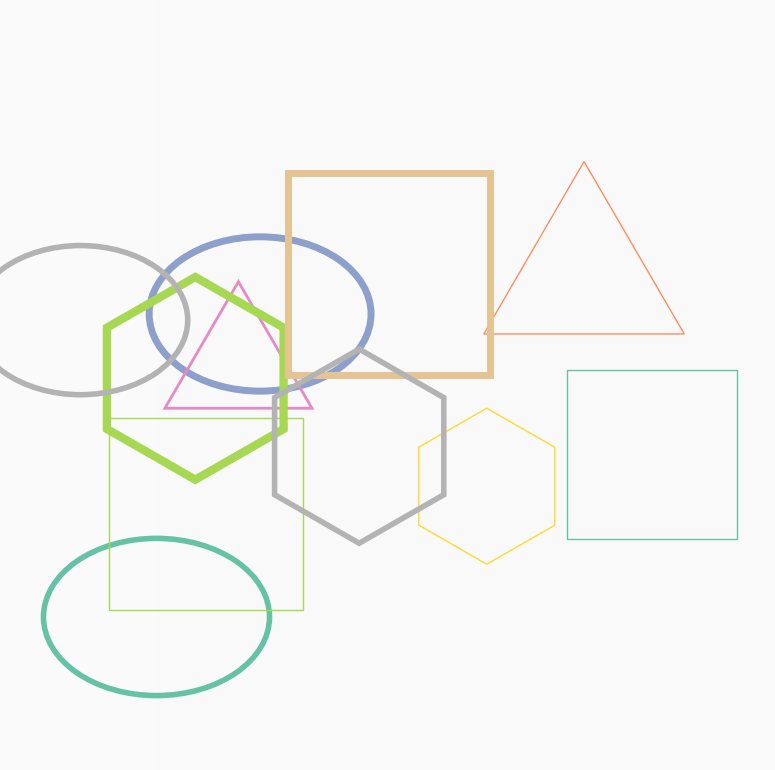[{"shape": "square", "thickness": 0.5, "radius": 0.55, "center": [0.841, 0.409]}, {"shape": "oval", "thickness": 2, "radius": 0.73, "center": [0.202, 0.199]}, {"shape": "triangle", "thickness": 0.5, "radius": 0.75, "center": [0.754, 0.641]}, {"shape": "oval", "thickness": 2.5, "radius": 0.72, "center": [0.336, 0.592]}, {"shape": "triangle", "thickness": 1, "radius": 0.55, "center": [0.308, 0.525]}, {"shape": "square", "thickness": 0.5, "radius": 0.62, "center": [0.266, 0.332]}, {"shape": "hexagon", "thickness": 3, "radius": 0.66, "center": [0.252, 0.509]}, {"shape": "hexagon", "thickness": 0.5, "radius": 0.51, "center": [0.628, 0.369]}, {"shape": "square", "thickness": 2.5, "radius": 0.65, "center": [0.502, 0.644]}, {"shape": "hexagon", "thickness": 2, "radius": 0.63, "center": [0.463, 0.421]}, {"shape": "oval", "thickness": 2, "radius": 0.69, "center": [0.104, 0.584]}]